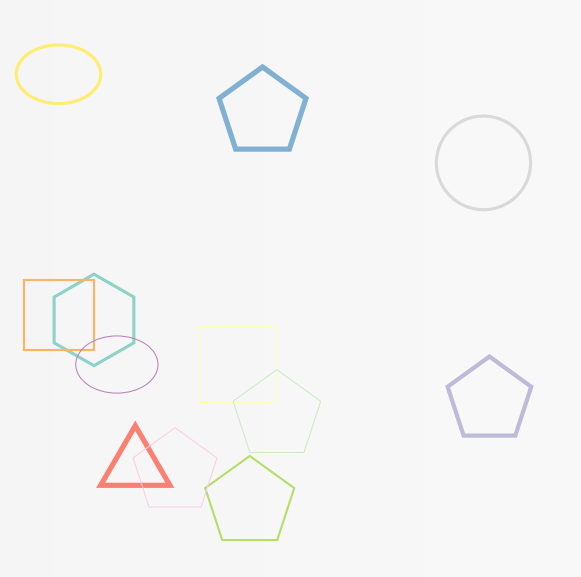[{"shape": "hexagon", "thickness": 1.5, "radius": 0.4, "center": [0.162, 0.445]}, {"shape": "square", "thickness": 0.5, "radius": 0.33, "center": [0.408, 0.369]}, {"shape": "pentagon", "thickness": 2, "radius": 0.38, "center": [0.842, 0.306]}, {"shape": "triangle", "thickness": 2.5, "radius": 0.34, "center": [0.233, 0.193]}, {"shape": "pentagon", "thickness": 2.5, "radius": 0.39, "center": [0.452, 0.805]}, {"shape": "square", "thickness": 1, "radius": 0.3, "center": [0.102, 0.454]}, {"shape": "pentagon", "thickness": 1, "radius": 0.4, "center": [0.43, 0.129]}, {"shape": "pentagon", "thickness": 0.5, "radius": 0.38, "center": [0.301, 0.183]}, {"shape": "circle", "thickness": 1.5, "radius": 0.41, "center": [0.832, 0.717]}, {"shape": "oval", "thickness": 0.5, "radius": 0.35, "center": [0.201, 0.368]}, {"shape": "pentagon", "thickness": 0.5, "radius": 0.4, "center": [0.476, 0.28]}, {"shape": "oval", "thickness": 1.5, "radius": 0.36, "center": [0.101, 0.871]}]